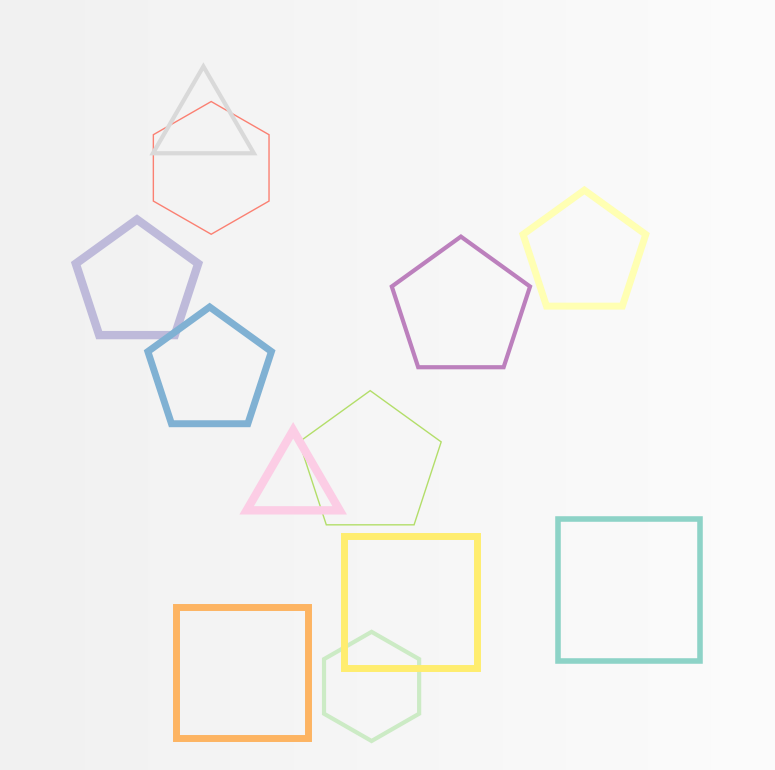[{"shape": "square", "thickness": 2, "radius": 0.46, "center": [0.812, 0.234]}, {"shape": "pentagon", "thickness": 2.5, "radius": 0.42, "center": [0.754, 0.67]}, {"shape": "pentagon", "thickness": 3, "radius": 0.42, "center": [0.177, 0.632]}, {"shape": "hexagon", "thickness": 0.5, "radius": 0.43, "center": [0.273, 0.782]}, {"shape": "pentagon", "thickness": 2.5, "radius": 0.42, "center": [0.271, 0.518]}, {"shape": "square", "thickness": 2.5, "radius": 0.43, "center": [0.312, 0.127]}, {"shape": "pentagon", "thickness": 0.5, "radius": 0.48, "center": [0.478, 0.396]}, {"shape": "triangle", "thickness": 3, "radius": 0.35, "center": [0.378, 0.372]}, {"shape": "triangle", "thickness": 1.5, "radius": 0.38, "center": [0.262, 0.839]}, {"shape": "pentagon", "thickness": 1.5, "radius": 0.47, "center": [0.595, 0.599]}, {"shape": "hexagon", "thickness": 1.5, "radius": 0.35, "center": [0.479, 0.109]}, {"shape": "square", "thickness": 2.5, "radius": 0.43, "center": [0.53, 0.218]}]